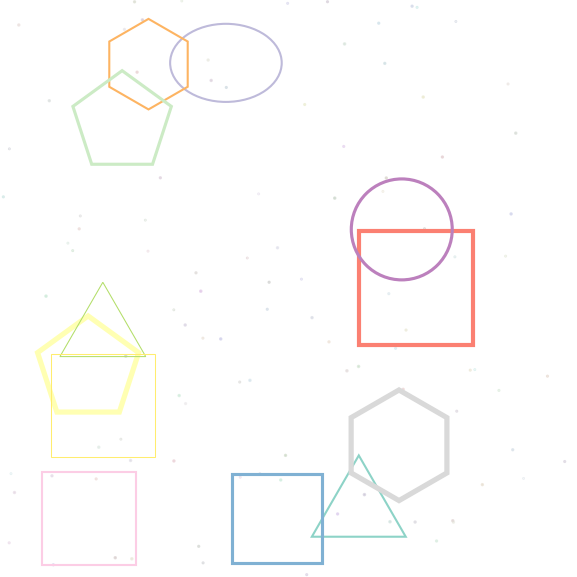[{"shape": "triangle", "thickness": 1, "radius": 0.47, "center": [0.621, 0.117]}, {"shape": "pentagon", "thickness": 2.5, "radius": 0.46, "center": [0.153, 0.36]}, {"shape": "oval", "thickness": 1, "radius": 0.48, "center": [0.391, 0.89]}, {"shape": "square", "thickness": 2, "radius": 0.49, "center": [0.72, 0.5]}, {"shape": "square", "thickness": 1.5, "radius": 0.39, "center": [0.48, 0.101]}, {"shape": "hexagon", "thickness": 1, "radius": 0.39, "center": [0.257, 0.888]}, {"shape": "triangle", "thickness": 0.5, "radius": 0.43, "center": [0.178, 0.425]}, {"shape": "square", "thickness": 1, "radius": 0.4, "center": [0.154, 0.102]}, {"shape": "hexagon", "thickness": 2.5, "radius": 0.48, "center": [0.691, 0.228]}, {"shape": "circle", "thickness": 1.5, "radius": 0.44, "center": [0.696, 0.602]}, {"shape": "pentagon", "thickness": 1.5, "radius": 0.45, "center": [0.211, 0.787]}, {"shape": "square", "thickness": 0.5, "radius": 0.45, "center": [0.178, 0.296]}]